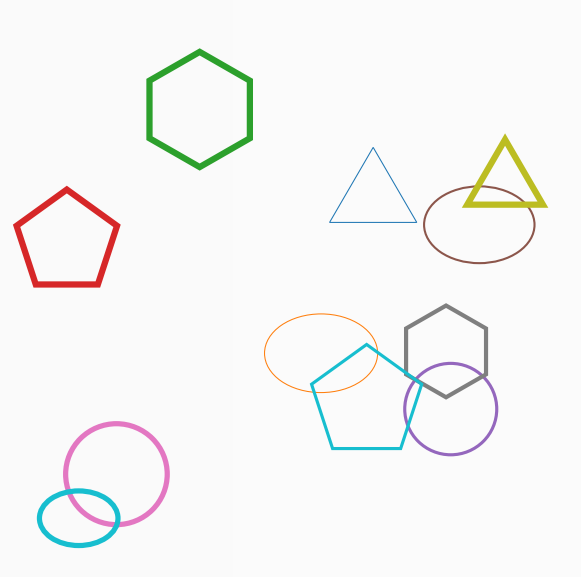[{"shape": "triangle", "thickness": 0.5, "radius": 0.43, "center": [0.642, 0.657]}, {"shape": "oval", "thickness": 0.5, "radius": 0.49, "center": [0.552, 0.387]}, {"shape": "hexagon", "thickness": 3, "radius": 0.5, "center": [0.344, 0.81]}, {"shape": "pentagon", "thickness": 3, "radius": 0.45, "center": [0.115, 0.58]}, {"shape": "circle", "thickness": 1.5, "radius": 0.4, "center": [0.775, 0.291]}, {"shape": "oval", "thickness": 1, "radius": 0.48, "center": [0.825, 0.61]}, {"shape": "circle", "thickness": 2.5, "radius": 0.44, "center": [0.2, 0.178]}, {"shape": "hexagon", "thickness": 2, "radius": 0.4, "center": [0.767, 0.391]}, {"shape": "triangle", "thickness": 3, "radius": 0.38, "center": [0.869, 0.682]}, {"shape": "pentagon", "thickness": 1.5, "radius": 0.5, "center": [0.631, 0.303]}, {"shape": "oval", "thickness": 2.5, "radius": 0.34, "center": [0.135, 0.102]}]